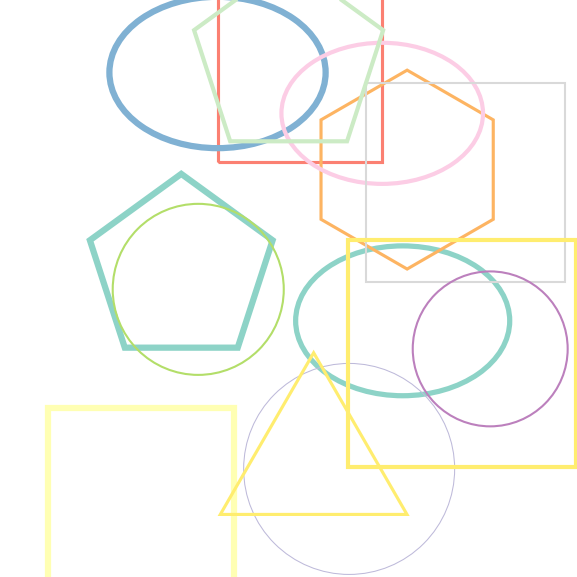[{"shape": "oval", "thickness": 2.5, "radius": 0.93, "center": [0.697, 0.444]}, {"shape": "pentagon", "thickness": 3, "radius": 0.83, "center": [0.314, 0.532]}, {"shape": "square", "thickness": 3, "radius": 0.81, "center": [0.244, 0.131]}, {"shape": "circle", "thickness": 0.5, "radius": 0.91, "center": [0.605, 0.187]}, {"shape": "square", "thickness": 1.5, "radius": 0.71, "center": [0.52, 0.86]}, {"shape": "oval", "thickness": 3, "radius": 0.94, "center": [0.377, 0.874]}, {"shape": "hexagon", "thickness": 1.5, "radius": 0.86, "center": [0.705, 0.705]}, {"shape": "circle", "thickness": 1, "radius": 0.74, "center": [0.343, 0.498]}, {"shape": "oval", "thickness": 2, "radius": 0.87, "center": [0.662, 0.803]}, {"shape": "square", "thickness": 1, "radius": 0.86, "center": [0.807, 0.683]}, {"shape": "circle", "thickness": 1, "radius": 0.67, "center": [0.849, 0.395]}, {"shape": "pentagon", "thickness": 2, "radius": 0.86, "center": [0.5, 0.894]}, {"shape": "triangle", "thickness": 1.5, "radius": 0.93, "center": [0.543, 0.202]}, {"shape": "square", "thickness": 2, "radius": 0.99, "center": [0.8, 0.387]}]